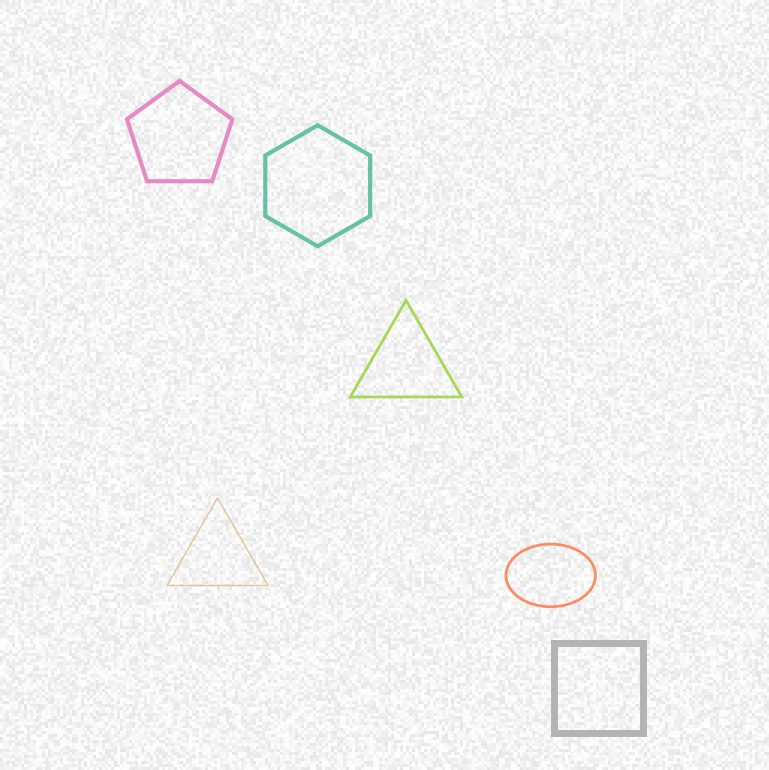[{"shape": "hexagon", "thickness": 1.5, "radius": 0.39, "center": [0.413, 0.759]}, {"shape": "oval", "thickness": 1, "radius": 0.29, "center": [0.715, 0.253]}, {"shape": "pentagon", "thickness": 1.5, "radius": 0.36, "center": [0.233, 0.823]}, {"shape": "triangle", "thickness": 1, "radius": 0.42, "center": [0.527, 0.526]}, {"shape": "triangle", "thickness": 0.5, "radius": 0.38, "center": [0.283, 0.277]}, {"shape": "square", "thickness": 2.5, "radius": 0.29, "center": [0.777, 0.107]}]